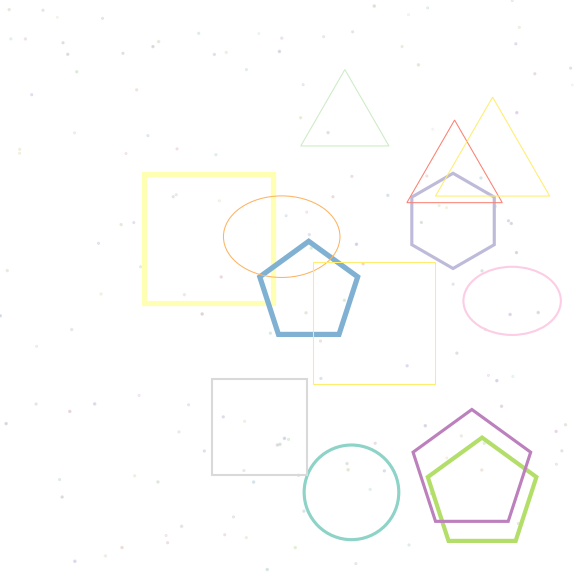[{"shape": "circle", "thickness": 1.5, "radius": 0.41, "center": [0.609, 0.147]}, {"shape": "square", "thickness": 2.5, "radius": 0.56, "center": [0.361, 0.586]}, {"shape": "hexagon", "thickness": 1.5, "radius": 0.41, "center": [0.784, 0.617]}, {"shape": "triangle", "thickness": 0.5, "radius": 0.48, "center": [0.787, 0.696]}, {"shape": "pentagon", "thickness": 2.5, "radius": 0.45, "center": [0.535, 0.492]}, {"shape": "oval", "thickness": 0.5, "radius": 0.5, "center": [0.488, 0.589]}, {"shape": "pentagon", "thickness": 2, "radius": 0.49, "center": [0.835, 0.143]}, {"shape": "oval", "thickness": 1, "radius": 0.42, "center": [0.887, 0.478]}, {"shape": "square", "thickness": 1, "radius": 0.41, "center": [0.449, 0.26]}, {"shape": "pentagon", "thickness": 1.5, "radius": 0.54, "center": [0.817, 0.183]}, {"shape": "triangle", "thickness": 0.5, "radius": 0.44, "center": [0.597, 0.79]}, {"shape": "triangle", "thickness": 0.5, "radius": 0.57, "center": [0.853, 0.717]}, {"shape": "square", "thickness": 0.5, "radius": 0.53, "center": [0.648, 0.439]}]